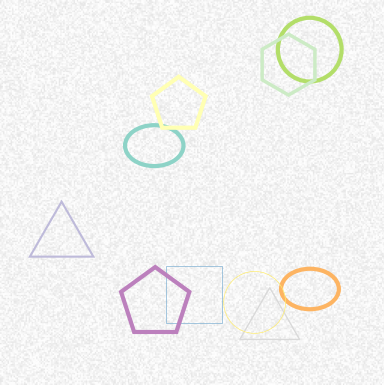[{"shape": "oval", "thickness": 3, "radius": 0.38, "center": [0.401, 0.622]}, {"shape": "pentagon", "thickness": 3, "radius": 0.37, "center": [0.464, 0.728]}, {"shape": "triangle", "thickness": 1.5, "radius": 0.48, "center": [0.16, 0.381]}, {"shape": "square", "thickness": 0.5, "radius": 0.37, "center": [0.503, 0.235]}, {"shape": "oval", "thickness": 3, "radius": 0.38, "center": [0.805, 0.249]}, {"shape": "circle", "thickness": 3, "radius": 0.41, "center": [0.804, 0.871]}, {"shape": "triangle", "thickness": 1, "radius": 0.45, "center": [0.701, 0.163]}, {"shape": "pentagon", "thickness": 3, "radius": 0.47, "center": [0.403, 0.213]}, {"shape": "hexagon", "thickness": 2.5, "radius": 0.4, "center": [0.749, 0.832]}, {"shape": "circle", "thickness": 0.5, "radius": 0.4, "center": [0.661, 0.215]}]